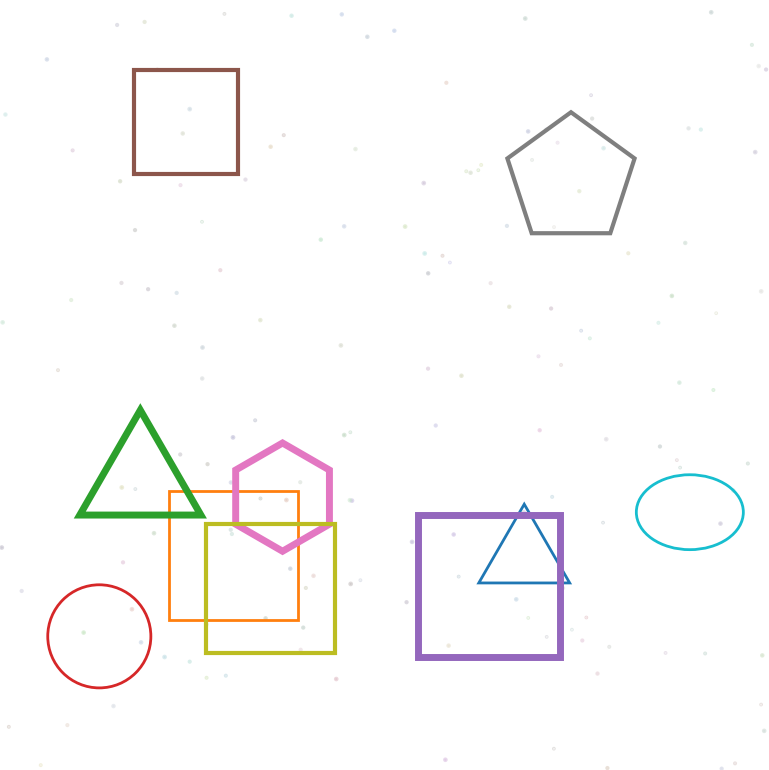[{"shape": "triangle", "thickness": 1, "radius": 0.34, "center": [0.681, 0.277]}, {"shape": "square", "thickness": 1, "radius": 0.42, "center": [0.304, 0.278]}, {"shape": "triangle", "thickness": 2.5, "radius": 0.45, "center": [0.182, 0.377]}, {"shape": "circle", "thickness": 1, "radius": 0.33, "center": [0.129, 0.174]}, {"shape": "square", "thickness": 2.5, "radius": 0.46, "center": [0.635, 0.239]}, {"shape": "square", "thickness": 1.5, "radius": 0.34, "center": [0.242, 0.842]}, {"shape": "hexagon", "thickness": 2.5, "radius": 0.35, "center": [0.367, 0.354]}, {"shape": "pentagon", "thickness": 1.5, "radius": 0.43, "center": [0.742, 0.767]}, {"shape": "square", "thickness": 1.5, "radius": 0.42, "center": [0.351, 0.236]}, {"shape": "oval", "thickness": 1, "radius": 0.35, "center": [0.896, 0.335]}]